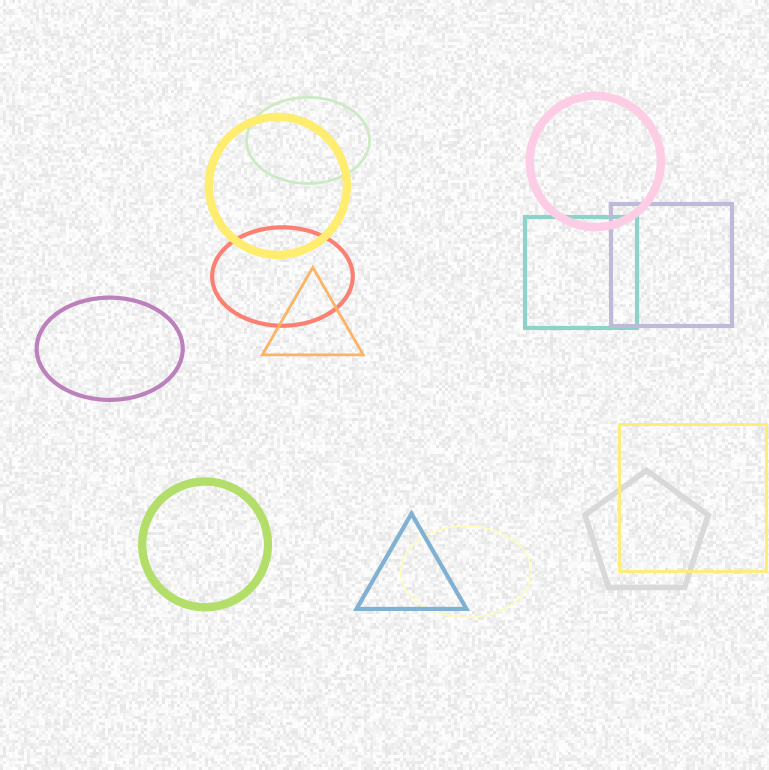[{"shape": "square", "thickness": 1.5, "radius": 0.36, "center": [0.755, 0.646]}, {"shape": "oval", "thickness": 0.5, "radius": 0.42, "center": [0.605, 0.257]}, {"shape": "square", "thickness": 1.5, "radius": 0.39, "center": [0.872, 0.656]}, {"shape": "oval", "thickness": 1.5, "radius": 0.46, "center": [0.367, 0.641]}, {"shape": "triangle", "thickness": 1.5, "radius": 0.41, "center": [0.534, 0.25]}, {"shape": "triangle", "thickness": 1, "radius": 0.38, "center": [0.406, 0.577]}, {"shape": "circle", "thickness": 3, "radius": 0.41, "center": [0.266, 0.293]}, {"shape": "circle", "thickness": 3, "radius": 0.43, "center": [0.773, 0.79]}, {"shape": "pentagon", "thickness": 2, "radius": 0.42, "center": [0.84, 0.305]}, {"shape": "oval", "thickness": 1.5, "radius": 0.47, "center": [0.142, 0.547]}, {"shape": "oval", "thickness": 1, "radius": 0.4, "center": [0.4, 0.818]}, {"shape": "circle", "thickness": 3, "radius": 0.45, "center": [0.361, 0.759]}, {"shape": "square", "thickness": 1, "radius": 0.48, "center": [0.9, 0.354]}]